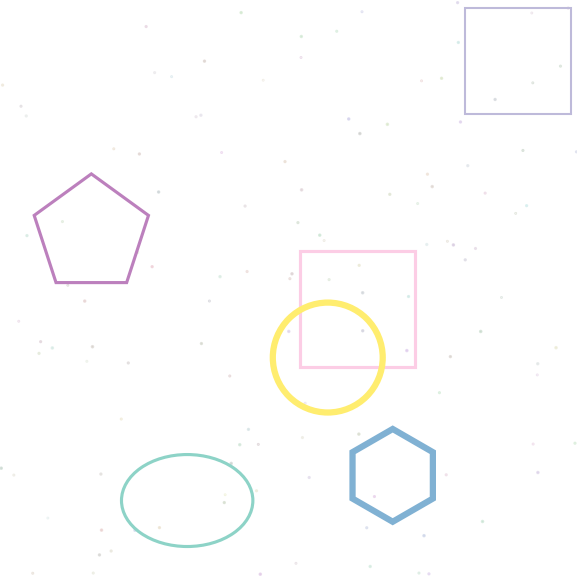[{"shape": "oval", "thickness": 1.5, "radius": 0.57, "center": [0.324, 0.132]}, {"shape": "square", "thickness": 1, "radius": 0.46, "center": [0.897, 0.893]}, {"shape": "hexagon", "thickness": 3, "radius": 0.4, "center": [0.68, 0.176]}, {"shape": "square", "thickness": 1.5, "radius": 0.5, "center": [0.619, 0.464]}, {"shape": "pentagon", "thickness": 1.5, "radius": 0.52, "center": [0.158, 0.594]}, {"shape": "circle", "thickness": 3, "radius": 0.48, "center": [0.568, 0.38]}]